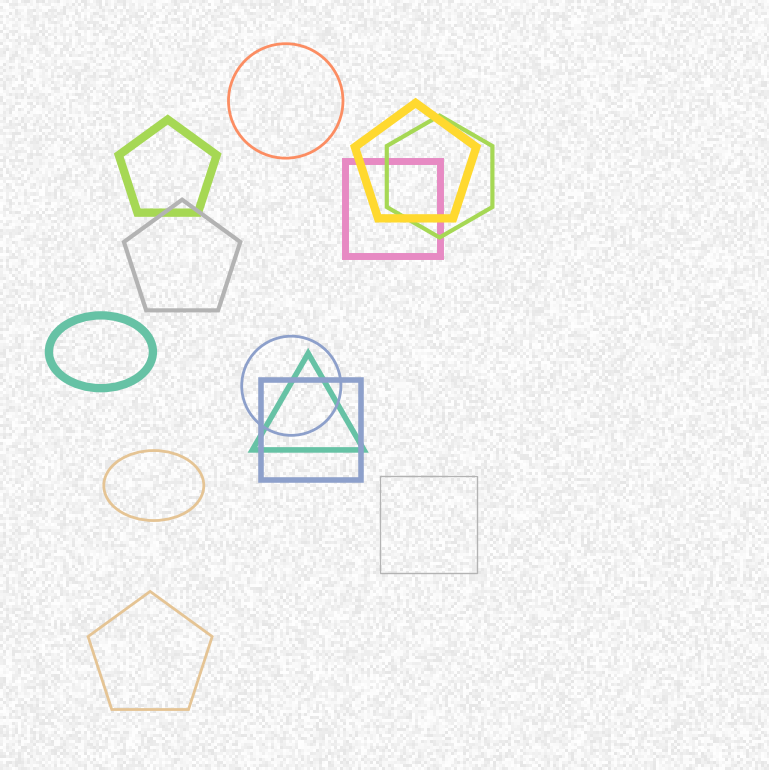[{"shape": "oval", "thickness": 3, "radius": 0.34, "center": [0.131, 0.543]}, {"shape": "triangle", "thickness": 2, "radius": 0.42, "center": [0.4, 0.458]}, {"shape": "circle", "thickness": 1, "radius": 0.37, "center": [0.371, 0.869]}, {"shape": "circle", "thickness": 1, "radius": 0.32, "center": [0.378, 0.499]}, {"shape": "square", "thickness": 2, "radius": 0.32, "center": [0.404, 0.441]}, {"shape": "square", "thickness": 2.5, "radius": 0.31, "center": [0.51, 0.729]}, {"shape": "pentagon", "thickness": 3, "radius": 0.33, "center": [0.218, 0.778]}, {"shape": "hexagon", "thickness": 1.5, "radius": 0.4, "center": [0.571, 0.771]}, {"shape": "pentagon", "thickness": 3, "radius": 0.41, "center": [0.54, 0.783]}, {"shape": "pentagon", "thickness": 1, "radius": 0.42, "center": [0.195, 0.147]}, {"shape": "oval", "thickness": 1, "radius": 0.32, "center": [0.2, 0.369]}, {"shape": "square", "thickness": 0.5, "radius": 0.32, "center": [0.557, 0.319]}, {"shape": "pentagon", "thickness": 1.5, "radius": 0.4, "center": [0.237, 0.661]}]